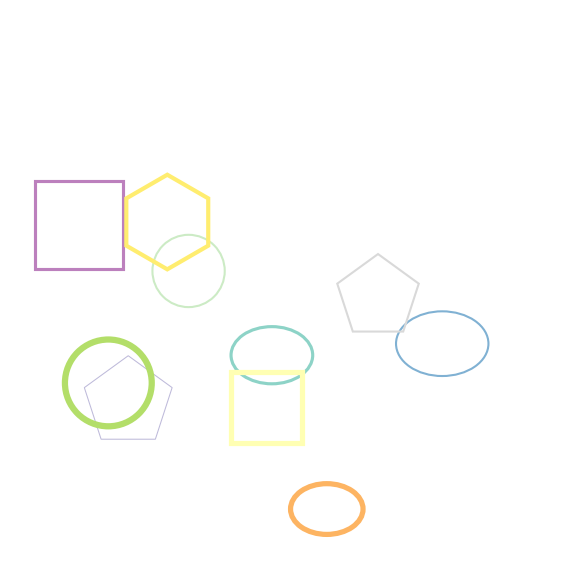[{"shape": "oval", "thickness": 1.5, "radius": 0.35, "center": [0.471, 0.384]}, {"shape": "square", "thickness": 2.5, "radius": 0.31, "center": [0.462, 0.294]}, {"shape": "pentagon", "thickness": 0.5, "radius": 0.4, "center": [0.222, 0.303]}, {"shape": "oval", "thickness": 1, "radius": 0.4, "center": [0.766, 0.404]}, {"shape": "oval", "thickness": 2.5, "radius": 0.31, "center": [0.566, 0.118]}, {"shape": "circle", "thickness": 3, "radius": 0.38, "center": [0.188, 0.336]}, {"shape": "pentagon", "thickness": 1, "radius": 0.37, "center": [0.655, 0.485]}, {"shape": "square", "thickness": 1.5, "radius": 0.38, "center": [0.137, 0.609]}, {"shape": "circle", "thickness": 1, "radius": 0.31, "center": [0.327, 0.53]}, {"shape": "hexagon", "thickness": 2, "radius": 0.41, "center": [0.29, 0.615]}]